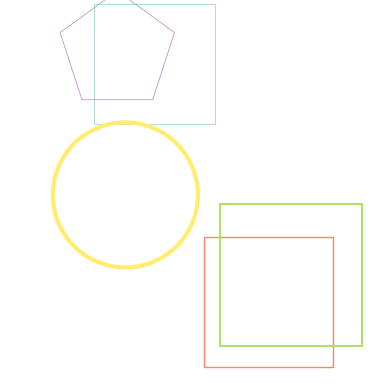[{"shape": "square", "thickness": 0.5, "radius": 0.78, "center": [0.401, 0.834]}, {"shape": "square", "thickness": 1, "radius": 0.84, "center": [0.697, 0.216]}, {"shape": "square", "thickness": 1.5, "radius": 0.92, "center": [0.757, 0.285]}, {"shape": "pentagon", "thickness": 0.5, "radius": 0.78, "center": [0.305, 0.867]}, {"shape": "circle", "thickness": 3, "radius": 0.94, "center": [0.326, 0.494]}]